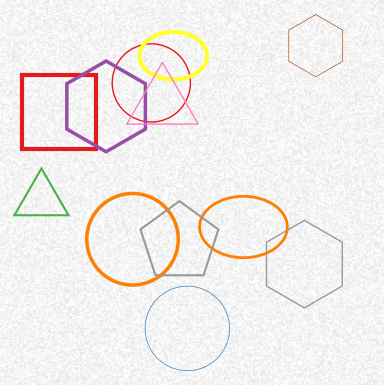[{"shape": "square", "thickness": 3, "radius": 0.48, "center": [0.153, 0.71]}, {"shape": "circle", "thickness": 1, "radius": 0.51, "center": [0.393, 0.785]}, {"shape": "circle", "thickness": 0.5, "radius": 0.55, "center": [0.487, 0.147]}, {"shape": "triangle", "thickness": 1.5, "radius": 0.41, "center": [0.108, 0.481]}, {"shape": "hexagon", "thickness": 2.5, "radius": 0.59, "center": [0.276, 0.724]}, {"shape": "circle", "thickness": 2.5, "radius": 0.59, "center": [0.344, 0.379]}, {"shape": "oval", "thickness": 2, "radius": 0.57, "center": [0.632, 0.41]}, {"shape": "oval", "thickness": 3, "radius": 0.44, "center": [0.45, 0.855]}, {"shape": "hexagon", "thickness": 0.5, "radius": 0.4, "center": [0.82, 0.881]}, {"shape": "triangle", "thickness": 1, "radius": 0.54, "center": [0.422, 0.731]}, {"shape": "pentagon", "thickness": 1.5, "radius": 0.53, "center": [0.466, 0.371]}, {"shape": "hexagon", "thickness": 1, "radius": 0.57, "center": [0.791, 0.314]}]